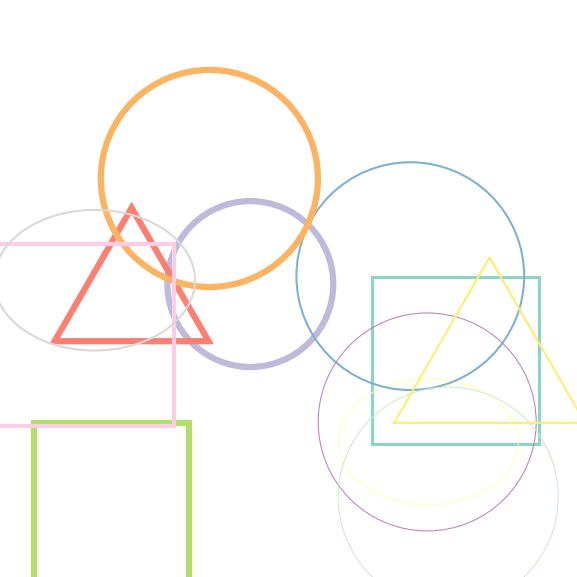[{"shape": "square", "thickness": 1.5, "radius": 0.72, "center": [0.788, 0.375]}, {"shape": "oval", "thickness": 0.5, "radius": 0.78, "center": [0.742, 0.234]}, {"shape": "circle", "thickness": 3, "radius": 0.72, "center": [0.433, 0.507]}, {"shape": "triangle", "thickness": 3, "radius": 0.77, "center": [0.228, 0.485]}, {"shape": "circle", "thickness": 1, "radius": 0.99, "center": [0.71, 0.521]}, {"shape": "circle", "thickness": 3, "radius": 0.94, "center": [0.363, 0.69]}, {"shape": "square", "thickness": 3, "radius": 0.67, "center": [0.193, 0.132]}, {"shape": "square", "thickness": 2, "radius": 0.79, "center": [0.143, 0.419]}, {"shape": "oval", "thickness": 1, "radius": 0.87, "center": [0.164, 0.514]}, {"shape": "circle", "thickness": 0.5, "radius": 0.94, "center": [0.74, 0.268]}, {"shape": "circle", "thickness": 0.5, "radius": 0.95, "center": [0.776, 0.138]}, {"shape": "triangle", "thickness": 1, "radius": 0.95, "center": [0.848, 0.362]}]